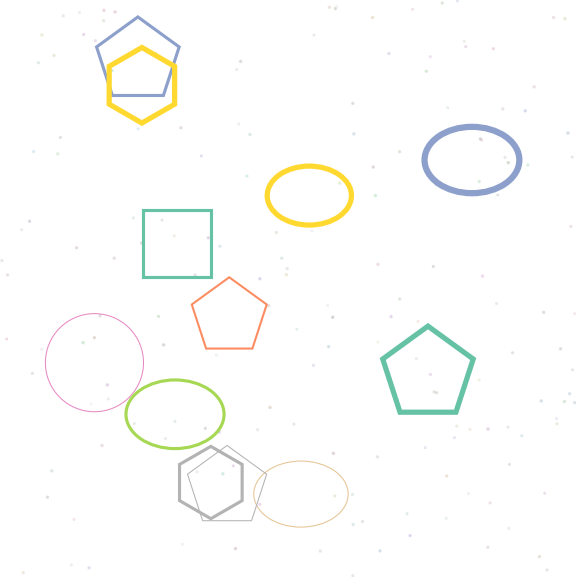[{"shape": "pentagon", "thickness": 2.5, "radius": 0.41, "center": [0.741, 0.352]}, {"shape": "square", "thickness": 1.5, "radius": 0.29, "center": [0.306, 0.577]}, {"shape": "pentagon", "thickness": 1, "radius": 0.34, "center": [0.397, 0.451]}, {"shape": "oval", "thickness": 3, "radius": 0.41, "center": [0.817, 0.722]}, {"shape": "pentagon", "thickness": 1.5, "radius": 0.38, "center": [0.239, 0.895]}, {"shape": "circle", "thickness": 0.5, "radius": 0.42, "center": [0.164, 0.371]}, {"shape": "oval", "thickness": 1.5, "radius": 0.42, "center": [0.303, 0.282]}, {"shape": "oval", "thickness": 2.5, "radius": 0.36, "center": [0.536, 0.66]}, {"shape": "hexagon", "thickness": 2.5, "radius": 0.33, "center": [0.246, 0.851]}, {"shape": "oval", "thickness": 0.5, "radius": 0.41, "center": [0.521, 0.144]}, {"shape": "pentagon", "thickness": 0.5, "radius": 0.36, "center": [0.393, 0.156]}, {"shape": "hexagon", "thickness": 1.5, "radius": 0.31, "center": [0.365, 0.164]}]